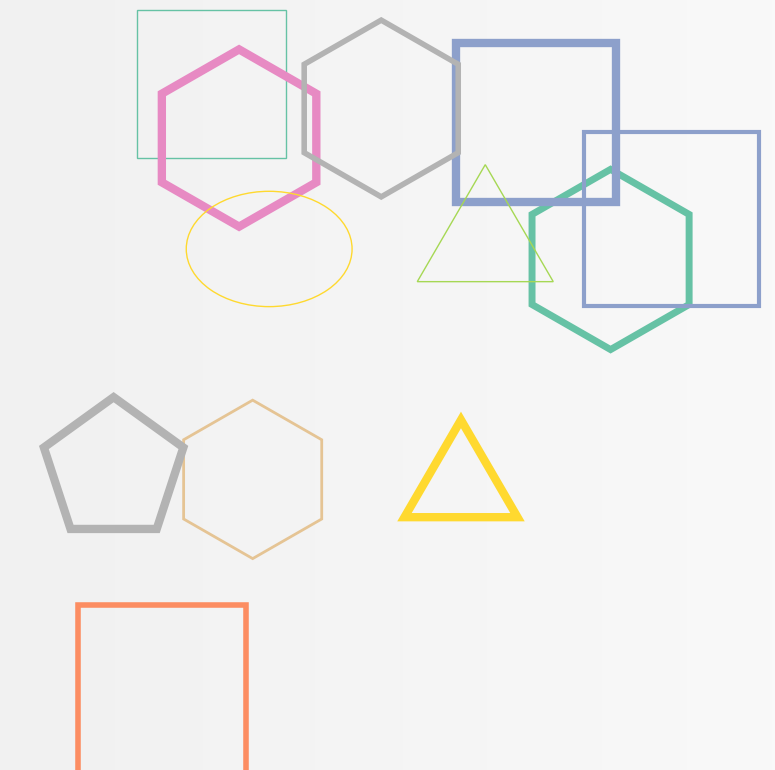[{"shape": "square", "thickness": 0.5, "radius": 0.48, "center": [0.273, 0.89]}, {"shape": "hexagon", "thickness": 2.5, "radius": 0.59, "center": [0.788, 0.663]}, {"shape": "square", "thickness": 2, "radius": 0.54, "center": [0.209, 0.106]}, {"shape": "square", "thickness": 3, "radius": 0.52, "center": [0.692, 0.841]}, {"shape": "square", "thickness": 1.5, "radius": 0.56, "center": [0.866, 0.715]}, {"shape": "hexagon", "thickness": 3, "radius": 0.58, "center": [0.308, 0.821]}, {"shape": "triangle", "thickness": 0.5, "radius": 0.51, "center": [0.626, 0.685]}, {"shape": "triangle", "thickness": 3, "radius": 0.42, "center": [0.595, 0.37]}, {"shape": "oval", "thickness": 0.5, "radius": 0.53, "center": [0.347, 0.677]}, {"shape": "hexagon", "thickness": 1, "radius": 0.51, "center": [0.326, 0.377]}, {"shape": "hexagon", "thickness": 2, "radius": 0.57, "center": [0.492, 0.859]}, {"shape": "pentagon", "thickness": 3, "radius": 0.47, "center": [0.147, 0.39]}]